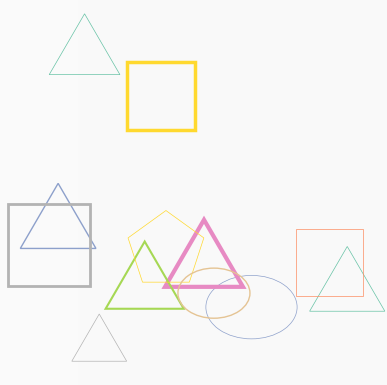[{"shape": "triangle", "thickness": 0.5, "radius": 0.53, "center": [0.218, 0.859]}, {"shape": "triangle", "thickness": 0.5, "radius": 0.56, "center": [0.896, 0.248]}, {"shape": "square", "thickness": 0.5, "radius": 0.44, "center": [0.85, 0.319]}, {"shape": "oval", "thickness": 0.5, "radius": 0.59, "center": [0.649, 0.202]}, {"shape": "triangle", "thickness": 1, "radius": 0.56, "center": [0.15, 0.411]}, {"shape": "triangle", "thickness": 3, "radius": 0.58, "center": [0.526, 0.313]}, {"shape": "triangle", "thickness": 1.5, "radius": 0.58, "center": [0.373, 0.256]}, {"shape": "square", "thickness": 2.5, "radius": 0.44, "center": [0.415, 0.75]}, {"shape": "pentagon", "thickness": 0.5, "radius": 0.51, "center": [0.428, 0.35]}, {"shape": "oval", "thickness": 1, "radius": 0.46, "center": [0.552, 0.239]}, {"shape": "triangle", "thickness": 0.5, "radius": 0.41, "center": [0.256, 0.103]}, {"shape": "square", "thickness": 2, "radius": 0.53, "center": [0.126, 0.363]}]